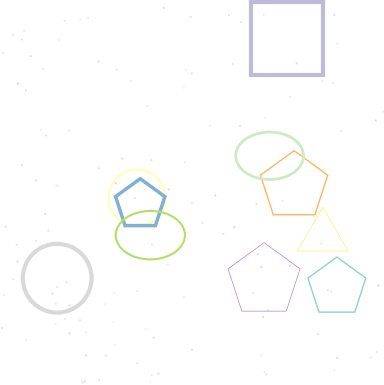[{"shape": "pentagon", "thickness": 1, "radius": 0.4, "center": [0.875, 0.253]}, {"shape": "circle", "thickness": 1.5, "radius": 0.37, "center": [0.356, 0.486]}, {"shape": "square", "thickness": 3, "radius": 0.47, "center": [0.746, 0.9]}, {"shape": "pentagon", "thickness": 2.5, "radius": 0.34, "center": [0.364, 0.468]}, {"shape": "pentagon", "thickness": 1, "radius": 0.46, "center": [0.764, 0.517]}, {"shape": "oval", "thickness": 1.5, "radius": 0.45, "center": [0.39, 0.389]}, {"shape": "circle", "thickness": 3, "radius": 0.45, "center": [0.149, 0.277]}, {"shape": "pentagon", "thickness": 0.5, "radius": 0.49, "center": [0.686, 0.271]}, {"shape": "oval", "thickness": 2, "radius": 0.44, "center": [0.7, 0.595]}, {"shape": "triangle", "thickness": 0.5, "radius": 0.38, "center": [0.838, 0.386]}]